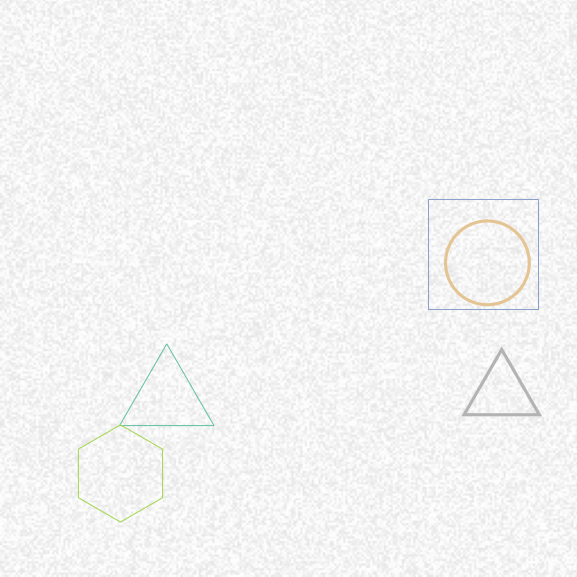[{"shape": "triangle", "thickness": 0.5, "radius": 0.47, "center": [0.289, 0.309]}, {"shape": "square", "thickness": 0.5, "radius": 0.48, "center": [0.837, 0.559]}, {"shape": "hexagon", "thickness": 0.5, "radius": 0.42, "center": [0.209, 0.179]}, {"shape": "circle", "thickness": 1.5, "radius": 0.36, "center": [0.844, 0.544]}, {"shape": "triangle", "thickness": 1.5, "radius": 0.38, "center": [0.869, 0.319]}]